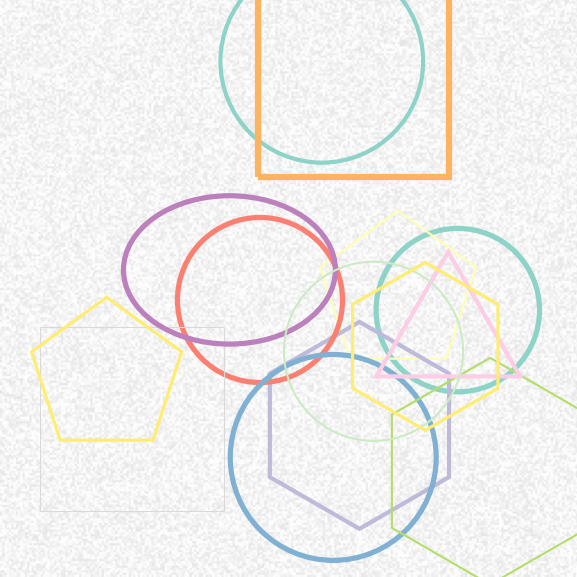[{"shape": "circle", "thickness": 2.5, "radius": 0.71, "center": [0.793, 0.462]}, {"shape": "circle", "thickness": 2, "radius": 0.88, "center": [0.557, 0.893]}, {"shape": "pentagon", "thickness": 1, "radius": 0.71, "center": [0.689, 0.493]}, {"shape": "hexagon", "thickness": 2, "radius": 0.9, "center": [0.622, 0.263]}, {"shape": "circle", "thickness": 2.5, "radius": 0.71, "center": [0.45, 0.48]}, {"shape": "circle", "thickness": 2.5, "radius": 0.89, "center": [0.577, 0.207]}, {"shape": "square", "thickness": 3, "radius": 0.83, "center": [0.613, 0.858]}, {"shape": "hexagon", "thickness": 1, "radius": 0.98, "center": [0.849, 0.183]}, {"shape": "triangle", "thickness": 2, "radius": 0.72, "center": [0.776, 0.419]}, {"shape": "square", "thickness": 0.5, "radius": 0.79, "center": [0.229, 0.273]}, {"shape": "oval", "thickness": 2.5, "radius": 0.92, "center": [0.397, 0.532]}, {"shape": "circle", "thickness": 1, "radius": 0.78, "center": [0.647, 0.391]}, {"shape": "pentagon", "thickness": 1.5, "radius": 0.68, "center": [0.185, 0.348]}, {"shape": "hexagon", "thickness": 1.5, "radius": 0.73, "center": [0.736, 0.399]}]